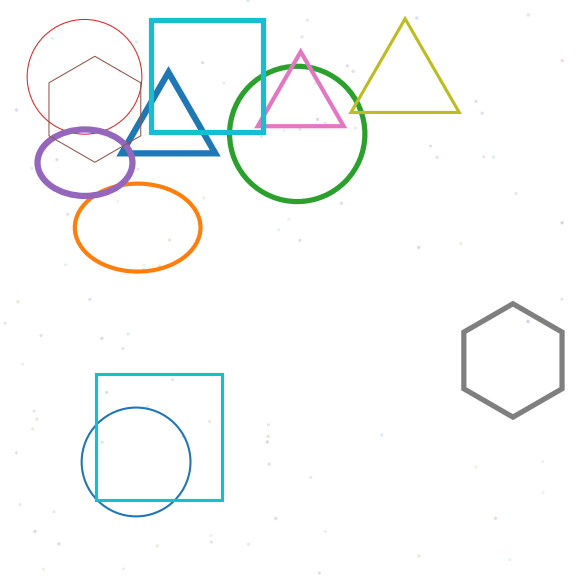[{"shape": "circle", "thickness": 1, "radius": 0.47, "center": [0.236, 0.199]}, {"shape": "triangle", "thickness": 3, "radius": 0.47, "center": [0.292, 0.78]}, {"shape": "oval", "thickness": 2, "radius": 0.54, "center": [0.238, 0.605]}, {"shape": "circle", "thickness": 2.5, "radius": 0.59, "center": [0.515, 0.767]}, {"shape": "circle", "thickness": 0.5, "radius": 0.5, "center": [0.146, 0.866]}, {"shape": "oval", "thickness": 3, "radius": 0.41, "center": [0.147, 0.717]}, {"shape": "hexagon", "thickness": 0.5, "radius": 0.46, "center": [0.164, 0.81]}, {"shape": "triangle", "thickness": 2, "radius": 0.43, "center": [0.521, 0.824]}, {"shape": "hexagon", "thickness": 2.5, "radius": 0.49, "center": [0.888, 0.375]}, {"shape": "triangle", "thickness": 1.5, "radius": 0.54, "center": [0.701, 0.859]}, {"shape": "square", "thickness": 1.5, "radius": 0.55, "center": [0.275, 0.243]}, {"shape": "square", "thickness": 2.5, "radius": 0.48, "center": [0.358, 0.868]}]